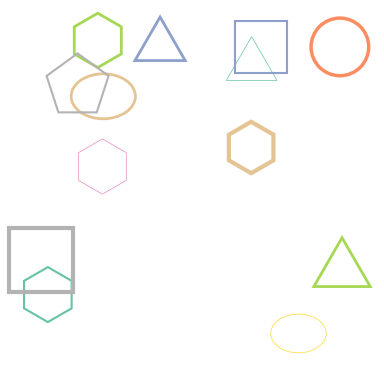[{"shape": "hexagon", "thickness": 1.5, "radius": 0.36, "center": [0.124, 0.235]}, {"shape": "triangle", "thickness": 0.5, "radius": 0.38, "center": [0.654, 0.829]}, {"shape": "circle", "thickness": 2.5, "radius": 0.37, "center": [0.883, 0.878]}, {"shape": "triangle", "thickness": 2, "radius": 0.38, "center": [0.416, 0.88]}, {"shape": "square", "thickness": 1.5, "radius": 0.34, "center": [0.677, 0.878]}, {"shape": "hexagon", "thickness": 0.5, "radius": 0.36, "center": [0.266, 0.567]}, {"shape": "triangle", "thickness": 2, "radius": 0.42, "center": [0.888, 0.298]}, {"shape": "hexagon", "thickness": 2, "radius": 0.35, "center": [0.254, 0.895]}, {"shape": "oval", "thickness": 0.5, "radius": 0.36, "center": [0.775, 0.134]}, {"shape": "oval", "thickness": 2, "radius": 0.42, "center": [0.268, 0.75]}, {"shape": "hexagon", "thickness": 3, "radius": 0.33, "center": [0.652, 0.617]}, {"shape": "pentagon", "thickness": 1.5, "radius": 0.42, "center": [0.202, 0.777]}, {"shape": "square", "thickness": 3, "radius": 0.42, "center": [0.106, 0.325]}]